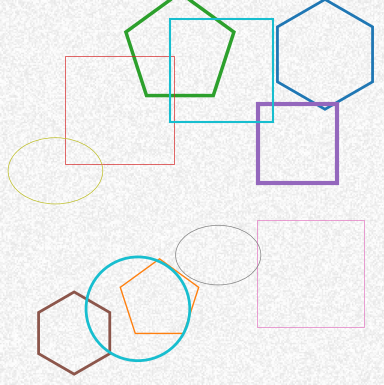[{"shape": "hexagon", "thickness": 2, "radius": 0.71, "center": [0.844, 0.859]}, {"shape": "pentagon", "thickness": 1, "radius": 0.54, "center": [0.414, 0.221]}, {"shape": "pentagon", "thickness": 2.5, "radius": 0.74, "center": [0.467, 0.871]}, {"shape": "square", "thickness": 0.5, "radius": 0.7, "center": [0.31, 0.714]}, {"shape": "square", "thickness": 3, "radius": 0.51, "center": [0.774, 0.628]}, {"shape": "hexagon", "thickness": 2, "radius": 0.53, "center": [0.193, 0.135]}, {"shape": "square", "thickness": 0.5, "radius": 0.69, "center": [0.806, 0.291]}, {"shape": "oval", "thickness": 0.5, "radius": 0.55, "center": [0.567, 0.337]}, {"shape": "oval", "thickness": 0.5, "radius": 0.61, "center": [0.144, 0.556]}, {"shape": "square", "thickness": 1.5, "radius": 0.67, "center": [0.575, 0.817]}, {"shape": "circle", "thickness": 2, "radius": 0.67, "center": [0.358, 0.198]}]